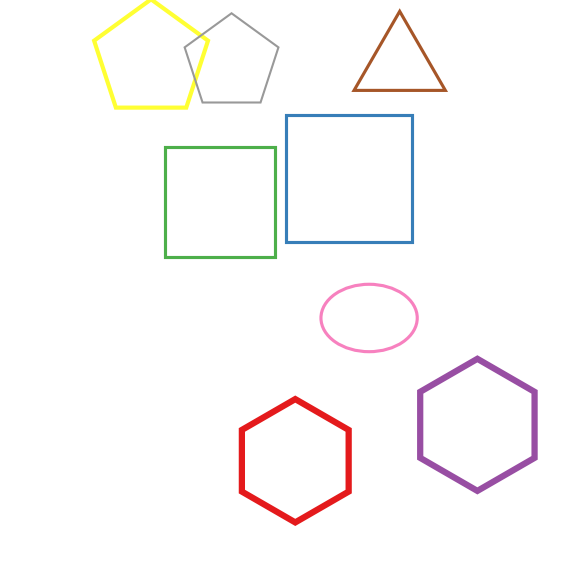[{"shape": "hexagon", "thickness": 3, "radius": 0.53, "center": [0.511, 0.201]}, {"shape": "square", "thickness": 1.5, "radius": 0.55, "center": [0.604, 0.69]}, {"shape": "square", "thickness": 1.5, "radius": 0.48, "center": [0.381, 0.649]}, {"shape": "hexagon", "thickness": 3, "radius": 0.57, "center": [0.827, 0.263]}, {"shape": "pentagon", "thickness": 2, "radius": 0.52, "center": [0.262, 0.897]}, {"shape": "triangle", "thickness": 1.5, "radius": 0.46, "center": [0.692, 0.888]}, {"shape": "oval", "thickness": 1.5, "radius": 0.42, "center": [0.639, 0.449]}, {"shape": "pentagon", "thickness": 1, "radius": 0.43, "center": [0.401, 0.891]}]